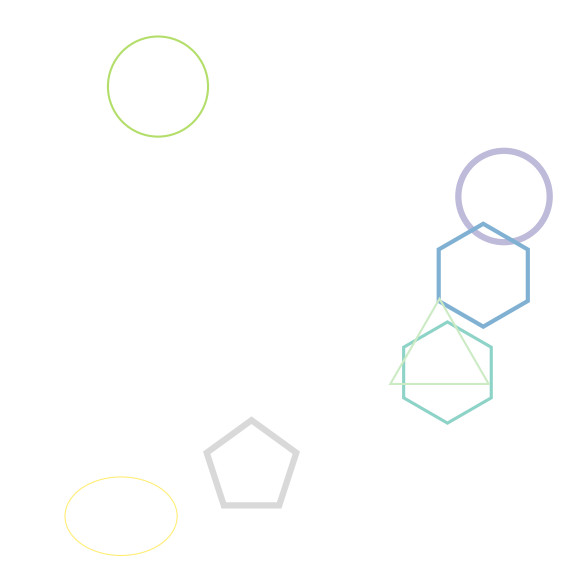[{"shape": "hexagon", "thickness": 1.5, "radius": 0.44, "center": [0.775, 0.354]}, {"shape": "circle", "thickness": 3, "radius": 0.4, "center": [0.873, 0.659]}, {"shape": "hexagon", "thickness": 2, "radius": 0.45, "center": [0.837, 0.523]}, {"shape": "circle", "thickness": 1, "radius": 0.43, "center": [0.274, 0.849]}, {"shape": "pentagon", "thickness": 3, "radius": 0.41, "center": [0.435, 0.19]}, {"shape": "triangle", "thickness": 1, "radius": 0.49, "center": [0.761, 0.383]}, {"shape": "oval", "thickness": 0.5, "radius": 0.49, "center": [0.21, 0.105]}]